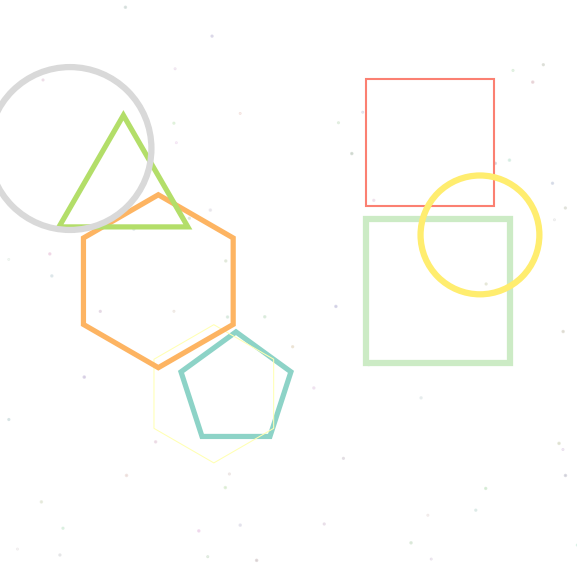[{"shape": "pentagon", "thickness": 2.5, "radius": 0.5, "center": [0.409, 0.324]}, {"shape": "hexagon", "thickness": 0.5, "radius": 0.6, "center": [0.37, 0.317]}, {"shape": "square", "thickness": 1, "radius": 0.55, "center": [0.745, 0.752]}, {"shape": "hexagon", "thickness": 2.5, "radius": 0.75, "center": [0.274, 0.512]}, {"shape": "triangle", "thickness": 2.5, "radius": 0.64, "center": [0.214, 0.671]}, {"shape": "circle", "thickness": 3, "radius": 0.71, "center": [0.121, 0.742]}, {"shape": "square", "thickness": 3, "radius": 0.62, "center": [0.759, 0.496]}, {"shape": "circle", "thickness": 3, "radius": 0.51, "center": [0.831, 0.592]}]